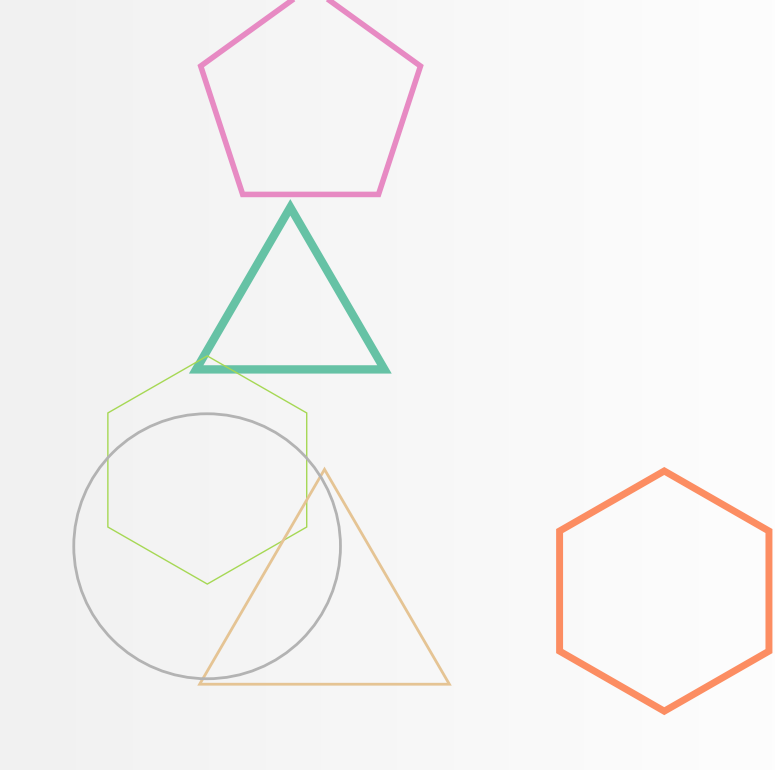[{"shape": "triangle", "thickness": 3, "radius": 0.7, "center": [0.375, 0.59]}, {"shape": "hexagon", "thickness": 2.5, "radius": 0.78, "center": [0.857, 0.232]}, {"shape": "pentagon", "thickness": 2, "radius": 0.75, "center": [0.401, 0.868]}, {"shape": "hexagon", "thickness": 0.5, "radius": 0.74, "center": [0.267, 0.39]}, {"shape": "triangle", "thickness": 1, "radius": 0.93, "center": [0.419, 0.204]}, {"shape": "circle", "thickness": 1, "radius": 0.86, "center": [0.267, 0.291]}]